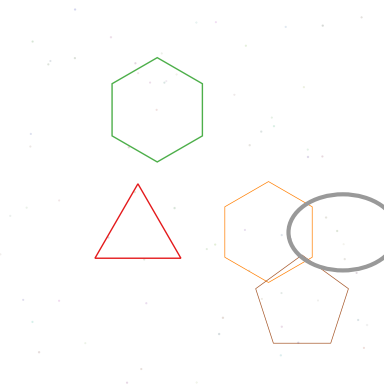[{"shape": "triangle", "thickness": 1, "radius": 0.64, "center": [0.358, 0.394]}, {"shape": "hexagon", "thickness": 1, "radius": 0.68, "center": [0.408, 0.715]}, {"shape": "hexagon", "thickness": 0.5, "radius": 0.66, "center": [0.697, 0.397]}, {"shape": "pentagon", "thickness": 0.5, "radius": 0.63, "center": [0.785, 0.211]}, {"shape": "oval", "thickness": 3, "radius": 0.71, "center": [0.891, 0.396]}]